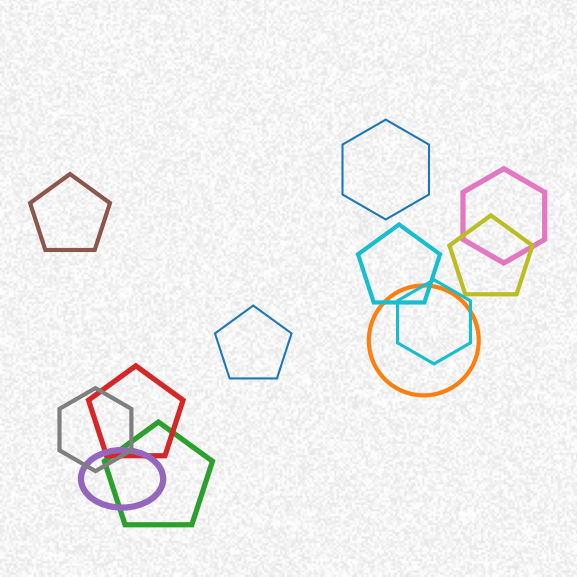[{"shape": "hexagon", "thickness": 1, "radius": 0.43, "center": [0.668, 0.706]}, {"shape": "pentagon", "thickness": 1, "radius": 0.35, "center": [0.439, 0.4]}, {"shape": "circle", "thickness": 2, "radius": 0.48, "center": [0.734, 0.41]}, {"shape": "pentagon", "thickness": 2.5, "radius": 0.49, "center": [0.274, 0.17]}, {"shape": "pentagon", "thickness": 2.5, "radius": 0.43, "center": [0.235, 0.28]}, {"shape": "oval", "thickness": 3, "radius": 0.36, "center": [0.211, 0.17]}, {"shape": "pentagon", "thickness": 2, "radius": 0.36, "center": [0.121, 0.625]}, {"shape": "hexagon", "thickness": 2.5, "radius": 0.41, "center": [0.872, 0.625]}, {"shape": "hexagon", "thickness": 2, "radius": 0.36, "center": [0.165, 0.255]}, {"shape": "pentagon", "thickness": 2, "radius": 0.38, "center": [0.85, 0.551]}, {"shape": "pentagon", "thickness": 2, "radius": 0.37, "center": [0.691, 0.536]}, {"shape": "hexagon", "thickness": 1.5, "radius": 0.36, "center": [0.752, 0.442]}]